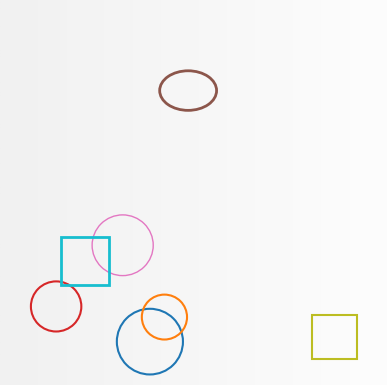[{"shape": "circle", "thickness": 1.5, "radius": 0.43, "center": [0.387, 0.113]}, {"shape": "circle", "thickness": 1.5, "radius": 0.29, "center": [0.424, 0.176]}, {"shape": "circle", "thickness": 1.5, "radius": 0.33, "center": [0.145, 0.204]}, {"shape": "oval", "thickness": 2, "radius": 0.37, "center": [0.485, 0.765]}, {"shape": "circle", "thickness": 1, "radius": 0.39, "center": [0.317, 0.363]}, {"shape": "square", "thickness": 1.5, "radius": 0.29, "center": [0.864, 0.125]}, {"shape": "square", "thickness": 2, "radius": 0.31, "center": [0.218, 0.321]}]